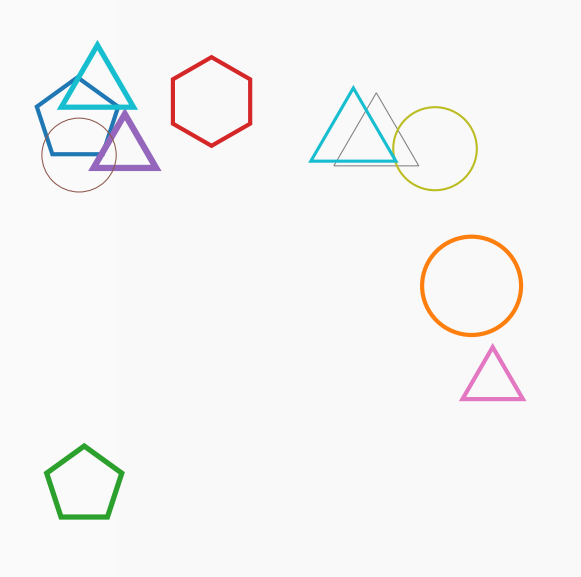[{"shape": "pentagon", "thickness": 2, "radius": 0.37, "center": [0.133, 0.792]}, {"shape": "circle", "thickness": 2, "radius": 0.43, "center": [0.811, 0.504]}, {"shape": "pentagon", "thickness": 2.5, "radius": 0.34, "center": [0.145, 0.159]}, {"shape": "hexagon", "thickness": 2, "radius": 0.38, "center": [0.364, 0.823]}, {"shape": "triangle", "thickness": 3, "radius": 0.31, "center": [0.215, 0.739]}, {"shape": "circle", "thickness": 0.5, "radius": 0.32, "center": [0.136, 0.731]}, {"shape": "triangle", "thickness": 2, "radius": 0.3, "center": [0.848, 0.338]}, {"shape": "triangle", "thickness": 0.5, "radius": 0.42, "center": [0.647, 0.754]}, {"shape": "circle", "thickness": 1, "radius": 0.36, "center": [0.748, 0.742]}, {"shape": "triangle", "thickness": 1.5, "radius": 0.42, "center": [0.608, 0.762]}, {"shape": "triangle", "thickness": 2.5, "radius": 0.36, "center": [0.168, 0.849]}]